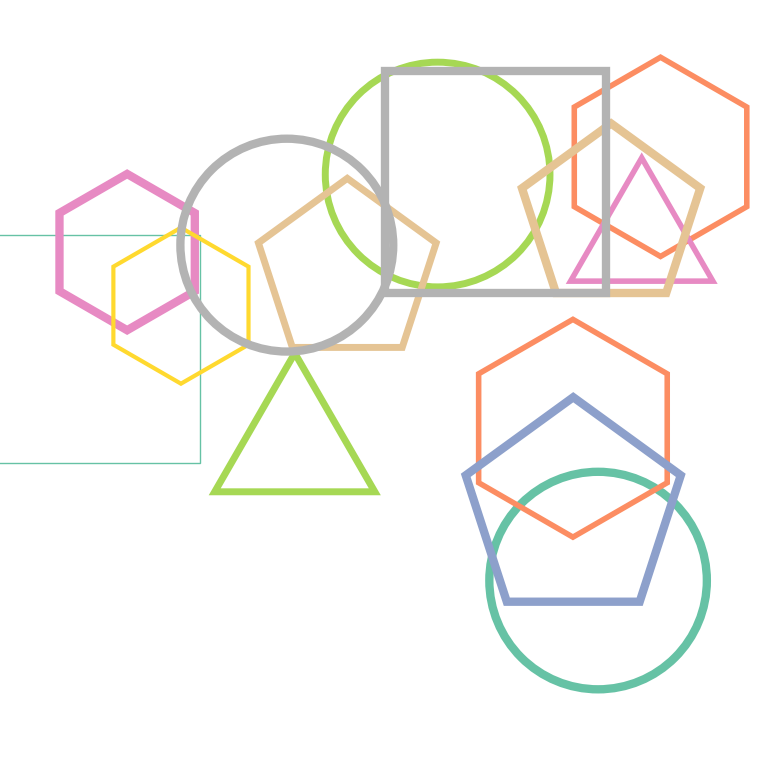[{"shape": "square", "thickness": 0.5, "radius": 0.74, "center": [0.112, 0.546]}, {"shape": "circle", "thickness": 3, "radius": 0.71, "center": [0.777, 0.246]}, {"shape": "hexagon", "thickness": 2, "radius": 0.65, "center": [0.858, 0.796]}, {"shape": "hexagon", "thickness": 2, "radius": 0.71, "center": [0.744, 0.444]}, {"shape": "pentagon", "thickness": 3, "radius": 0.73, "center": [0.744, 0.337]}, {"shape": "triangle", "thickness": 2, "radius": 0.53, "center": [0.833, 0.688]}, {"shape": "hexagon", "thickness": 3, "radius": 0.51, "center": [0.165, 0.673]}, {"shape": "circle", "thickness": 2.5, "radius": 0.73, "center": [0.568, 0.773]}, {"shape": "triangle", "thickness": 2.5, "radius": 0.6, "center": [0.383, 0.421]}, {"shape": "hexagon", "thickness": 1.5, "radius": 0.51, "center": [0.235, 0.603]}, {"shape": "pentagon", "thickness": 2.5, "radius": 0.61, "center": [0.451, 0.647]}, {"shape": "pentagon", "thickness": 3, "radius": 0.61, "center": [0.794, 0.718]}, {"shape": "circle", "thickness": 3, "radius": 0.69, "center": [0.372, 0.682]}, {"shape": "square", "thickness": 3, "radius": 0.72, "center": [0.644, 0.763]}]